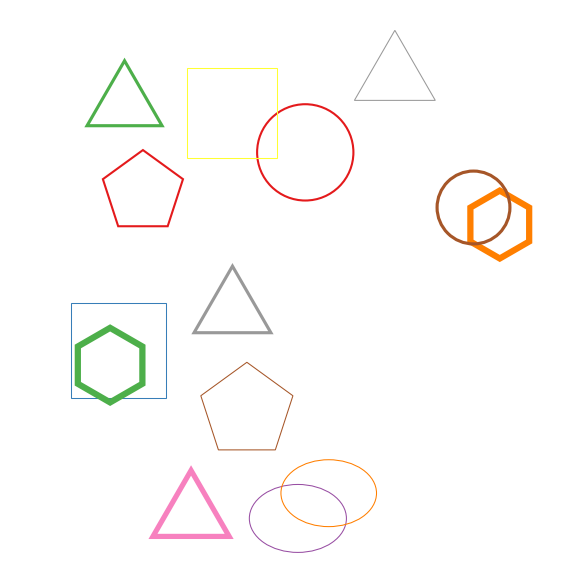[{"shape": "circle", "thickness": 1, "radius": 0.42, "center": [0.529, 0.735]}, {"shape": "pentagon", "thickness": 1, "radius": 0.36, "center": [0.248, 0.666]}, {"shape": "square", "thickness": 0.5, "radius": 0.41, "center": [0.205, 0.393]}, {"shape": "triangle", "thickness": 1.5, "radius": 0.37, "center": [0.216, 0.819]}, {"shape": "hexagon", "thickness": 3, "radius": 0.32, "center": [0.191, 0.367]}, {"shape": "oval", "thickness": 0.5, "radius": 0.42, "center": [0.516, 0.101]}, {"shape": "oval", "thickness": 0.5, "radius": 0.41, "center": [0.569, 0.145]}, {"shape": "hexagon", "thickness": 3, "radius": 0.29, "center": [0.865, 0.61]}, {"shape": "square", "thickness": 0.5, "radius": 0.39, "center": [0.401, 0.804]}, {"shape": "circle", "thickness": 1.5, "radius": 0.32, "center": [0.82, 0.64]}, {"shape": "pentagon", "thickness": 0.5, "radius": 0.42, "center": [0.427, 0.288]}, {"shape": "triangle", "thickness": 2.5, "radius": 0.38, "center": [0.331, 0.108]}, {"shape": "triangle", "thickness": 0.5, "radius": 0.4, "center": [0.684, 0.866]}, {"shape": "triangle", "thickness": 1.5, "radius": 0.38, "center": [0.403, 0.461]}]